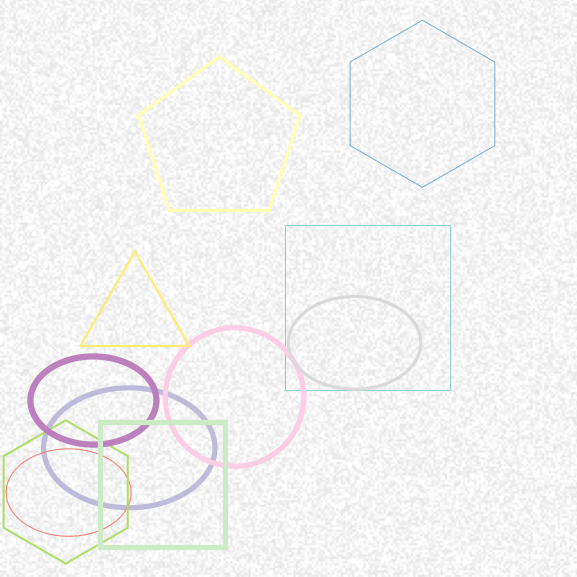[{"shape": "square", "thickness": 0.5, "radius": 0.72, "center": [0.636, 0.466]}, {"shape": "pentagon", "thickness": 1.5, "radius": 0.73, "center": [0.38, 0.754]}, {"shape": "oval", "thickness": 2.5, "radius": 0.74, "center": [0.224, 0.224]}, {"shape": "oval", "thickness": 0.5, "radius": 0.54, "center": [0.119, 0.146]}, {"shape": "hexagon", "thickness": 0.5, "radius": 0.72, "center": [0.732, 0.819]}, {"shape": "hexagon", "thickness": 1, "radius": 0.62, "center": [0.114, 0.147]}, {"shape": "circle", "thickness": 2.5, "radius": 0.6, "center": [0.406, 0.312]}, {"shape": "oval", "thickness": 1.5, "radius": 0.57, "center": [0.614, 0.405]}, {"shape": "oval", "thickness": 3, "radius": 0.55, "center": [0.162, 0.306]}, {"shape": "square", "thickness": 2.5, "radius": 0.54, "center": [0.281, 0.161]}, {"shape": "triangle", "thickness": 1, "radius": 0.55, "center": [0.233, 0.455]}]